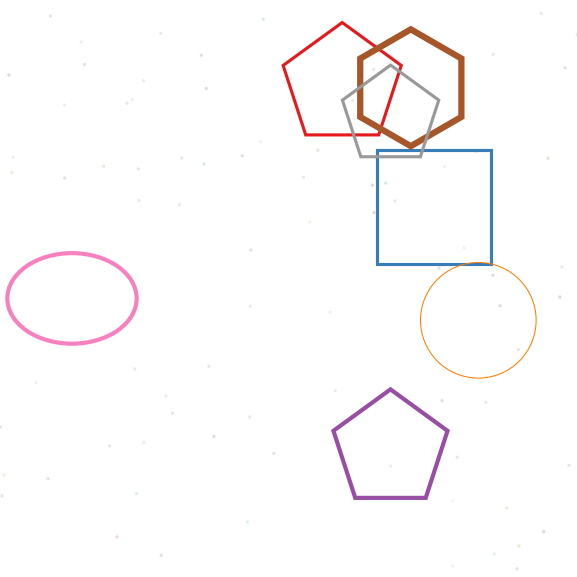[{"shape": "pentagon", "thickness": 1.5, "radius": 0.54, "center": [0.593, 0.853]}, {"shape": "square", "thickness": 1.5, "radius": 0.49, "center": [0.752, 0.641]}, {"shape": "pentagon", "thickness": 2, "radius": 0.52, "center": [0.676, 0.221]}, {"shape": "circle", "thickness": 0.5, "radius": 0.5, "center": [0.828, 0.445]}, {"shape": "hexagon", "thickness": 3, "radius": 0.51, "center": [0.711, 0.847]}, {"shape": "oval", "thickness": 2, "radius": 0.56, "center": [0.125, 0.482]}, {"shape": "pentagon", "thickness": 1.5, "radius": 0.44, "center": [0.676, 0.799]}]